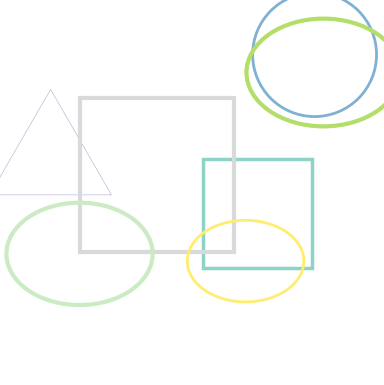[{"shape": "square", "thickness": 2.5, "radius": 0.71, "center": [0.668, 0.446]}, {"shape": "triangle", "thickness": 0.5, "radius": 0.91, "center": [0.131, 0.585]}, {"shape": "circle", "thickness": 2, "radius": 0.8, "center": [0.817, 0.858]}, {"shape": "oval", "thickness": 3, "radius": 1.0, "center": [0.84, 0.812]}, {"shape": "square", "thickness": 3, "radius": 1.0, "center": [0.408, 0.546]}, {"shape": "oval", "thickness": 3, "radius": 0.95, "center": [0.207, 0.341]}, {"shape": "oval", "thickness": 2, "radius": 0.76, "center": [0.638, 0.322]}]